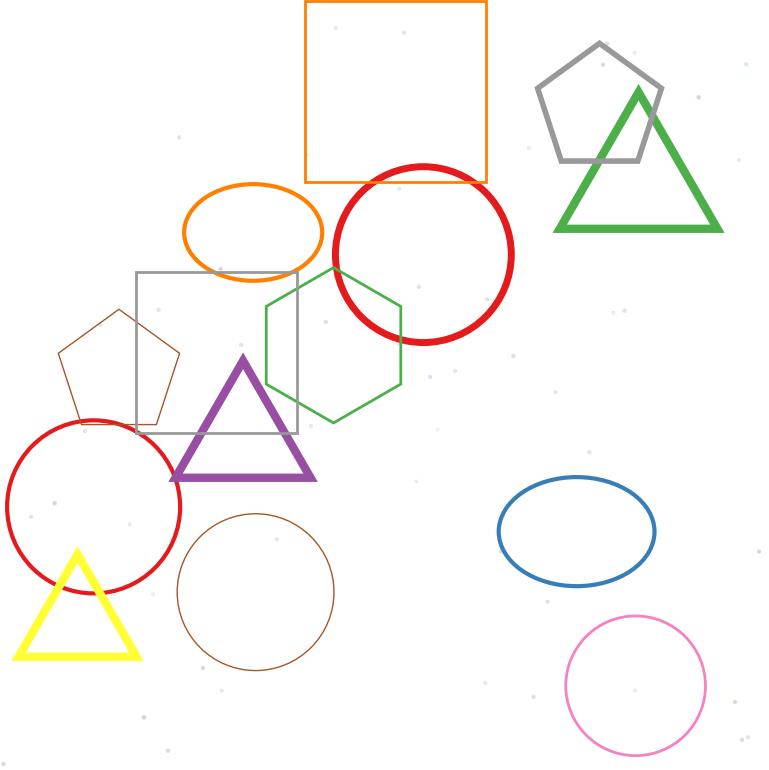[{"shape": "circle", "thickness": 2.5, "radius": 0.57, "center": [0.55, 0.669]}, {"shape": "circle", "thickness": 1.5, "radius": 0.56, "center": [0.122, 0.342]}, {"shape": "oval", "thickness": 1.5, "radius": 0.51, "center": [0.749, 0.31]}, {"shape": "triangle", "thickness": 3, "radius": 0.59, "center": [0.829, 0.762]}, {"shape": "hexagon", "thickness": 1, "radius": 0.5, "center": [0.433, 0.552]}, {"shape": "triangle", "thickness": 3, "radius": 0.51, "center": [0.316, 0.43]}, {"shape": "oval", "thickness": 1.5, "radius": 0.45, "center": [0.329, 0.698]}, {"shape": "square", "thickness": 1, "radius": 0.59, "center": [0.514, 0.881]}, {"shape": "triangle", "thickness": 3, "radius": 0.44, "center": [0.101, 0.191]}, {"shape": "pentagon", "thickness": 0.5, "radius": 0.41, "center": [0.154, 0.516]}, {"shape": "circle", "thickness": 0.5, "radius": 0.51, "center": [0.332, 0.231]}, {"shape": "circle", "thickness": 1, "radius": 0.45, "center": [0.825, 0.109]}, {"shape": "square", "thickness": 1, "radius": 0.52, "center": [0.282, 0.542]}, {"shape": "pentagon", "thickness": 2, "radius": 0.42, "center": [0.779, 0.859]}]